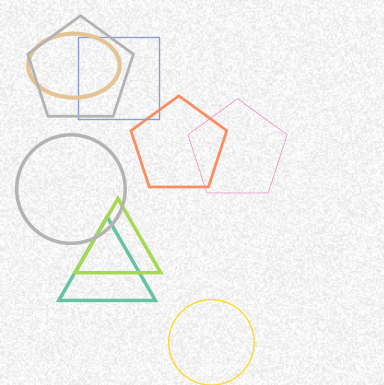[{"shape": "triangle", "thickness": 2.5, "radius": 0.72, "center": [0.278, 0.292]}, {"shape": "pentagon", "thickness": 2, "radius": 0.65, "center": [0.465, 0.62]}, {"shape": "square", "thickness": 1, "radius": 0.53, "center": [0.308, 0.798]}, {"shape": "pentagon", "thickness": 0.5, "radius": 0.68, "center": [0.617, 0.608]}, {"shape": "triangle", "thickness": 2.5, "radius": 0.64, "center": [0.306, 0.356]}, {"shape": "circle", "thickness": 1, "radius": 0.56, "center": [0.549, 0.111]}, {"shape": "oval", "thickness": 3, "radius": 0.59, "center": [0.192, 0.829]}, {"shape": "pentagon", "thickness": 2, "radius": 0.72, "center": [0.209, 0.815]}, {"shape": "circle", "thickness": 2.5, "radius": 0.7, "center": [0.184, 0.509]}]